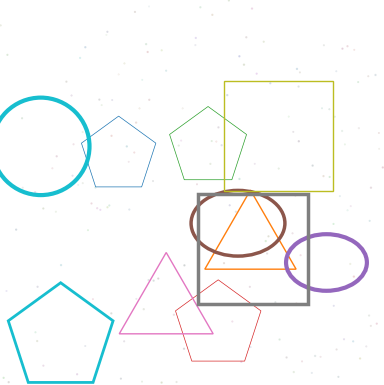[{"shape": "pentagon", "thickness": 0.5, "radius": 0.51, "center": [0.308, 0.597]}, {"shape": "triangle", "thickness": 1, "radius": 0.68, "center": [0.651, 0.369]}, {"shape": "pentagon", "thickness": 0.5, "radius": 0.53, "center": [0.54, 0.618]}, {"shape": "pentagon", "thickness": 0.5, "radius": 0.58, "center": [0.567, 0.156]}, {"shape": "oval", "thickness": 3, "radius": 0.52, "center": [0.848, 0.318]}, {"shape": "oval", "thickness": 2.5, "radius": 0.61, "center": [0.618, 0.42]}, {"shape": "triangle", "thickness": 1, "radius": 0.7, "center": [0.432, 0.203]}, {"shape": "square", "thickness": 2.5, "radius": 0.72, "center": [0.657, 0.354]}, {"shape": "square", "thickness": 1, "radius": 0.71, "center": [0.724, 0.647]}, {"shape": "circle", "thickness": 3, "radius": 0.63, "center": [0.106, 0.62]}, {"shape": "pentagon", "thickness": 2, "radius": 0.72, "center": [0.158, 0.122]}]